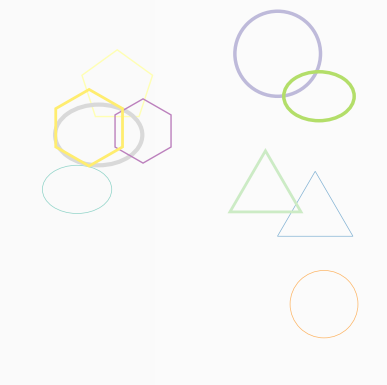[{"shape": "oval", "thickness": 0.5, "radius": 0.45, "center": [0.199, 0.508]}, {"shape": "pentagon", "thickness": 1, "radius": 0.48, "center": [0.303, 0.775]}, {"shape": "circle", "thickness": 2.5, "radius": 0.55, "center": [0.717, 0.86]}, {"shape": "triangle", "thickness": 0.5, "radius": 0.56, "center": [0.813, 0.443]}, {"shape": "circle", "thickness": 0.5, "radius": 0.44, "center": [0.836, 0.21]}, {"shape": "oval", "thickness": 2.5, "radius": 0.45, "center": [0.823, 0.75]}, {"shape": "oval", "thickness": 3, "radius": 0.56, "center": [0.255, 0.65]}, {"shape": "hexagon", "thickness": 1, "radius": 0.42, "center": [0.369, 0.66]}, {"shape": "triangle", "thickness": 2, "radius": 0.53, "center": [0.685, 0.503]}, {"shape": "hexagon", "thickness": 2, "radius": 0.5, "center": [0.23, 0.668]}]